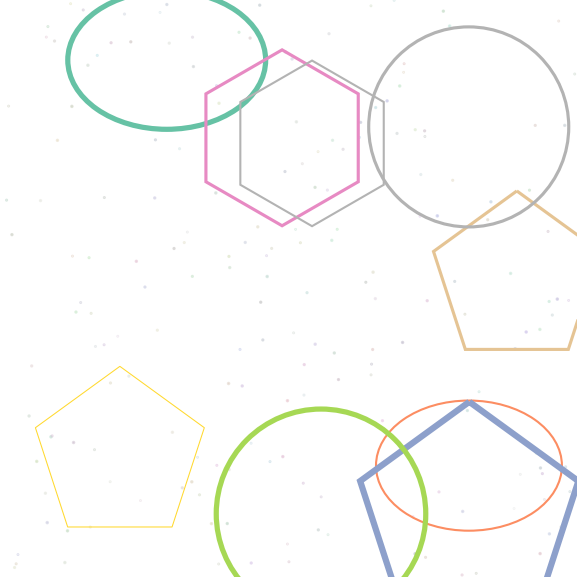[{"shape": "oval", "thickness": 2.5, "radius": 0.86, "center": [0.289, 0.895]}, {"shape": "oval", "thickness": 1, "radius": 0.8, "center": [0.812, 0.193]}, {"shape": "pentagon", "thickness": 3, "radius": 0.99, "center": [0.813, 0.105]}, {"shape": "hexagon", "thickness": 1.5, "radius": 0.76, "center": [0.488, 0.761]}, {"shape": "circle", "thickness": 2.5, "radius": 0.91, "center": [0.556, 0.109]}, {"shape": "pentagon", "thickness": 0.5, "radius": 0.77, "center": [0.208, 0.211]}, {"shape": "pentagon", "thickness": 1.5, "radius": 0.76, "center": [0.895, 0.517]}, {"shape": "hexagon", "thickness": 1, "radius": 0.72, "center": [0.54, 0.751]}, {"shape": "circle", "thickness": 1.5, "radius": 0.87, "center": [0.812, 0.779]}]